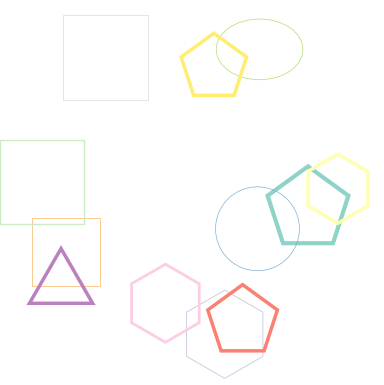[{"shape": "pentagon", "thickness": 3, "radius": 0.55, "center": [0.8, 0.458]}, {"shape": "hexagon", "thickness": 2.5, "radius": 0.45, "center": [0.878, 0.51]}, {"shape": "hexagon", "thickness": 0.5, "radius": 0.57, "center": [0.584, 0.132]}, {"shape": "pentagon", "thickness": 2.5, "radius": 0.48, "center": [0.63, 0.166]}, {"shape": "circle", "thickness": 0.5, "radius": 0.54, "center": [0.669, 0.406]}, {"shape": "square", "thickness": 0.5, "radius": 0.44, "center": [0.171, 0.346]}, {"shape": "oval", "thickness": 0.5, "radius": 0.56, "center": [0.674, 0.872]}, {"shape": "hexagon", "thickness": 2, "radius": 0.51, "center": [0.43, 0.212]}, {"shape": "square", "thickness": 0.5, "radius": 0.55, "center": [0.273, 0.851]}, {"shape": "triangle", "thickness": 2.5, "radius": 0.47, "center": [0.159, 0.26]}, {"shape": "square", "thickness": 1, "radius": 0.55, "center": [0.11, 0.527]}, {"shape": "pentagon", "thickness": 2.5, "radius": 0.45, "center": [0.556, 0.824]}]